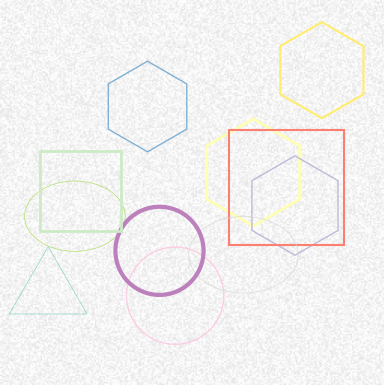[{"shape": "triangle", "thickness": 0.5, "radius": 0.58, "center": [0.125, 0.243]}, {"shape": "hexagon", "thickness": 2, "radius": 0.7, "center": [0.658, 0.552]}, {"shape": "hexagon", "thickness": 1, "radius": 0.65, "center": [0.766, 0.466]}, {"shape": "square", "thickness": 1.5, "radius": 0.75, "center": [0.745, 0.513]}, {"shape": "hexagon", "thickness": 1, "radius": 0.59, "center": [0.383, 0.723]}, {"shape": "oval", "thickness": 0.5, "radius": 0.65, "center": [0.195, 0.439]}, {"shape": "circle", "thickness": 1, "radius": 0.63, "center": [0.455, 0.232]}, {"shape": "oval", "thickness": 0.5, "radius": 0.71, "center": [0.632, 0.338]}, {"shape": "circle", "thickness": 3, "radius": 0.57, "center": [0.414, 0.348]}, {"shape": "square", "thickness": 2, "radius": 0.52, "center": [0.209, 0.503]}, {"shape": "hexagon", "thickness": 1.5, "radius": 0.62, "center": [0.836, 0.818]}]